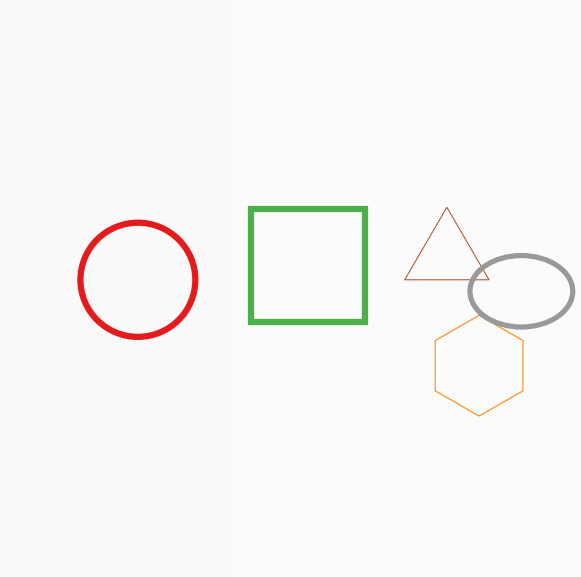[{"shape": "circle", "thickness": 3, "radius": 0.49, "center": [0.237, 0.515]}, {"shape": "square", "thickness": 3, "radius": 0.49, "center": [0.53, 0.539]}, {"shape": "hexagon", "thickness": 0.5, "radius": 0.44, "center": [0.824, 0.366]}, {"shape": "triangle", "thickness": 0.5, "radius": 0.42, "center": [0.769, 0.557]}, {"shape": "oval", "thickness": 2.5, "radius": 0.44, "center": [0.897, 0.495]}]